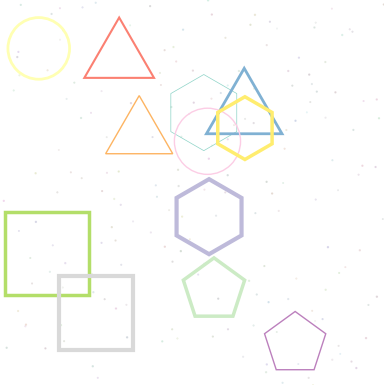[{"shape": "hexagon", "thickness": 0.5, "radius": 0.49, "center": [0.529, 0.708]}, {"shape": "circle", "thickness": 2, "radius": 0.4, "center": [0.101, 0.874]}, {"shape": "hexagon", "thickness": 3, "radius": 0.49, "center": [0.543, 0.437]}, {"shape": "triangle", "thickness": 1.5, "radius": 0.52, "center": [0.31, 0.85]}, {"shape": "triangle", "thickness": 2, "radius": 0.57, "center": [0.634, 0.709]}, {"shape": "triangle", "thickness": 1, "radius": 0.5, "center": [0.362, 0.651]}, {"shape": "square", "thickness": 2.5, "radius": 0.54, "center": [0.122, 0.342]}, {"shape": "circle", "thickness": 1, "radius": 0.43, "center": [0.539, 0.633]}, {"shape": "square", "thickness": 3, "radius": 0.48, "center": [0.25, 0.188]}, {"shape": "pentagon", "thickness": 1, "radius": 0.42, "center": [0.767, 0.107]}, {"shape": "pentagon", "thickness": 2.5, "radius": 0.42, "center": [0.556, 0.246]}, {"shape": "hexagon", "thickness": 2.5, "radius": 0.41, "center": [0.636, 0.667]}]